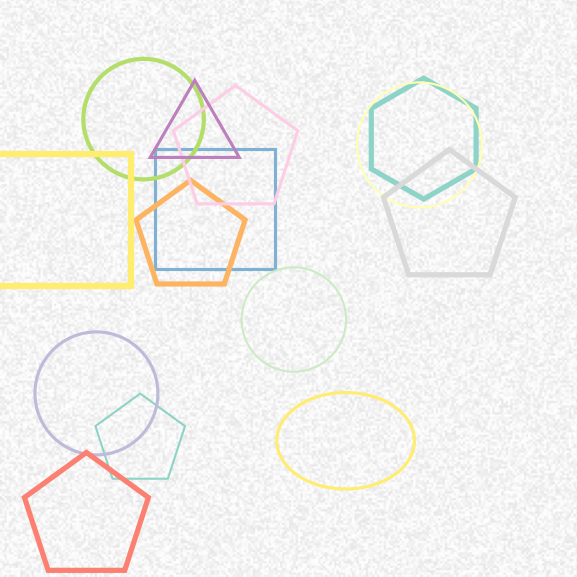[{"shape": "hexagon", "thickness": 2.5, "radius": 0.52, "center": [0.734, 0.759]}, {"shape": "pentagon", "thickness": 1, "radius": 0.41, "center": [0.243, 0.236]}, {"shape": "circle", "thickness": 1, "radius": 0.54, "center": [0.726, 0.748]}, {"shape": "circle", "thickness": 1.5, "radius": 0.53, "center": [0.167, 0.318]}, {"shape": "pentagon", "thickness": 2.5, "radius": 0.56, "center": [0.15, 0.103]}, {"shape": "square", "thickness": 1.5, "radius": 0.52, "center": [0.372, 0.637]}, {"shape": "pentagon", "thickness": 2.5, "radius": 0.5, "center": [0.33, 0.588]}, {"shape": "circle", "thickness": 2, "radius": 0.52, "center": [0.249, 0.793]}, {"shape": "pentagon", "thickness": 1.5, "radius": 0.57, "center": [0.408, 0.738]}, {"shape": "pentagon", "thickness": 2.5, "radius": 0.6, "center": [0.778, 0.62]}, {"shape": "triangle", "thickness": 1.5, "radius": 0.44, "center": [0.337, 0.771]}, {"shape": "circle", "thickness": 1, "radius": 0.45, "center": [0.509, 0.446]}, {"shape": "oval", "thickness": 1.5, "radius": 0.6, "center": [0.599, 0.236]}, {"shape": "square", "thickness": 3, "radius": 0.57, "center": [0.112, 0.618]}]